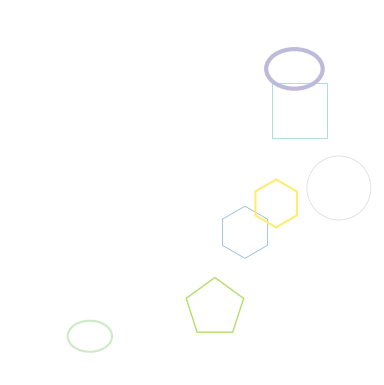[{"shape": "square", "thickness": 0.5, "radius": 0.36, "center": [0.778, 0.713]}, {"shape": "oval", "thickness": 3, "radius": 0.37, "center": [0.765, 0.821]}, {"shape": "hexagon", "thickness": 0.5, "radius": 0.34, "center": [0.636, 0.397]}, {"shape": "pentagon", "thickness": 1, "radius": 0.39, "center": [0.558, 0.201]}, {"shape": "circle", "thickness": 0.5, "radius": 0.42, "center": [0.88, 0.512]}, {"shape": "oval", "thickness": 1.5, "radius": 0.29, "center": [0.233, 0.127]}, {"shape": "hexagon", "thickness": 1.5, "radius": 0.31, "center": [0.717, 0.472]}]